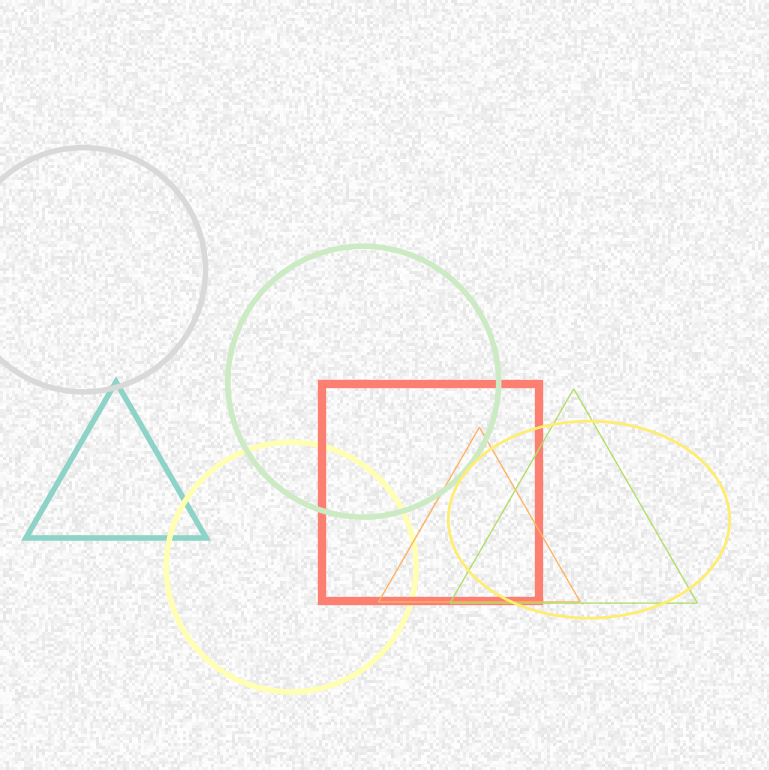[{"shape": "triangle", "thickness": 2, "radius": 0.68, "center": [0.151, 0.369]}, {"shape": "circle", "thickness": 2, "radius": 0.81, "center": [0.378, 0.264]}, {"shape": "square", "thickness": 3, "radius": 0.71, "center": [0.559, 0.361]}, {"shape": "triangle", "thickness": 0.5, "radius": 0.76, "center": [0.623, 0.294]}, {"shape": "triangle", "thickness": 0.5, "radius": 0.93, "center": [0.745, 0.309]}, {"shape": "circle", "thickness": 2, "radius": 0.79, "center": [0.108, 0.65]}, {"shape": "circle", "thickness": 2, "radius": 0.88, "center": [0.472, 0.504]}, {"shape": "oval", "thickness": 1, "radius": 0.91, "center": [0.765, 0.325]}]